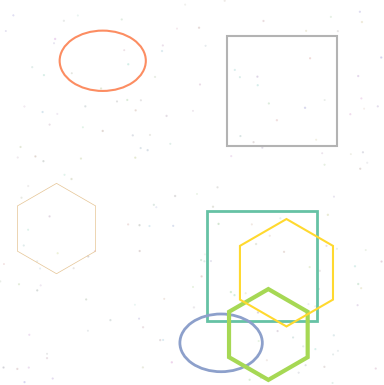[{"shape": "square", "thickness": 2, "radius": 0.71, "center": [0.68, 0.309]}, {"shape": "oval", "thickness": 1.5, "radius": 0.56, "center": [0.267, 0.842]}, {"shape": "oval", "thickness": 2, "radius": 0.54, "center": [0.574, 0.109]}, {"shape": "hexagon", "thickness": 3, "radius": 0.59, "center": [0.697, 0.131]}, {"shape": "hexagon", "thickness": 1.5, "radius": 0.7, "center": [0.744, 0.292]}, {"shape": "hexagon", "thickness": 0.5, "radius": 0.59, "center": [0.147, 0.406]}, {"shape": "square", "thickness": 1.5, "radius": 0.72, "center": [0.733, 0.763]}]